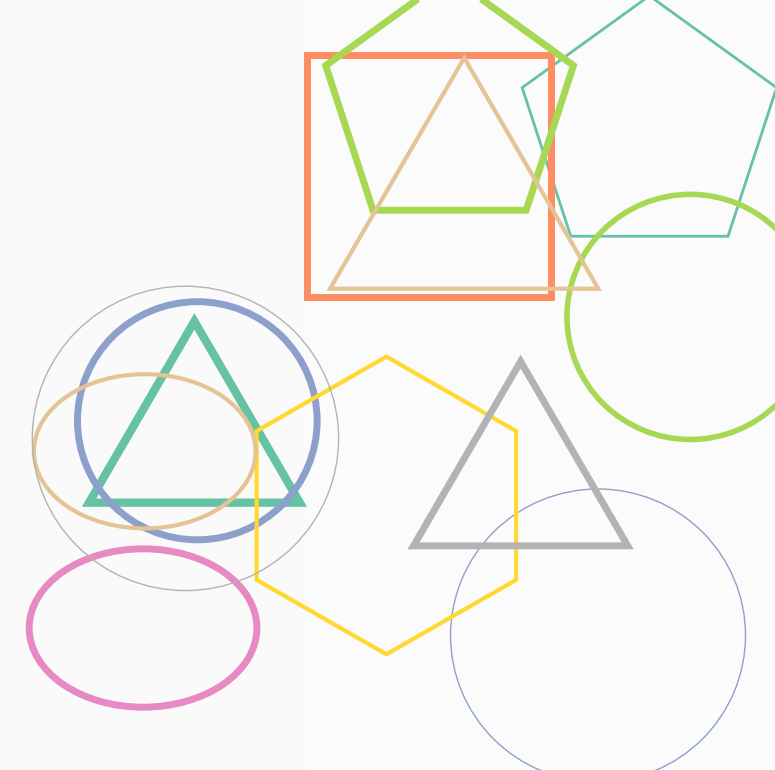[{"shape": "pentagon", "thickness": 1, "radius": 0.86, "center": [0.838, 0.833]}, {"shape": "triangle", "thickness": 3, "radius": 0.79, "center": [0.251, 0.426]}, {"shape": "square", "thickness": 2.5, "radius": 0.78, "center": [0.553, 0.771]}, {"shape": "circle", "thickness": 2.5, "radius": 0.77, "center": [0.255, 0.454]}, {"shape": "circle", "thickness": 0.5, "radius": 0.95, "center": [0.772, 0.175]}, {"shape": "oval", "thickness": 2.5, "radius": 0.73, "center": [0.185, 0.184]}, {"shape": "pentagon", "thickness": 2.5, "radius": 0.84, "center": [0.58, 0.863]}, {"shape": "circle", "thickness": 2, "radius": 0.8, "center": [0.891, 0.588]}, {"shape": "hexagon", "thickness": 1.5, "radius": 0.97, "center": [0.499, 0.344]}, {"shape": "oval", "thickness": 1.5, "radius": 0.72, "center": [0.187, 0.414]}, {"shape": "triangle", "thickness": 1.5, "radius": 1.0, "center": [0.599, 0.725]}, {"shape": "triangle", "thickness": 2.5, "radius": 0.8, "center": [0.672, 0.371]}, {"shape": "circle", "thickness": 0.5, "radius": 0.99, "center": [0.239, 0.431]}]